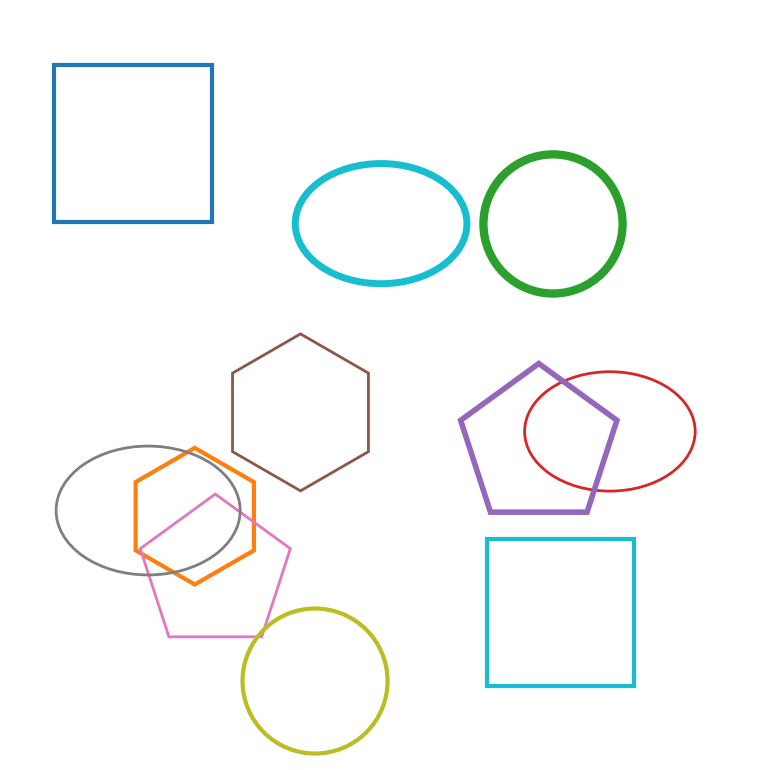[{"shape": "square", "thickness": 1.5, "radius": 0.51, "center": [0.173, 0.814]}, {"shape": "hexagon", "thickness": 1.5, "radius": 0.44, "center": [0.253, 0.33]}, {"shape": "circle", "thickness": 3, "radius": 0.45, "center": [0.718, 0.709]}, {"shape": "oval", "thickness": 1, "radius": 0.55, "center": [0.792, 0.44]}, {"shape": "pentagon", "thickness": 2, "radius": 0.53, "center": [0.7, 0.421]}, {"shape": "hexagon", "thickness": 1, "radius": 0.51, "center": [0.39, 0.464]}, {"shape": "pentagon", "thickness": 1, "radius": 0.51, "center": [0.28, 0.256]}, {"shape": "oval", "thickness": 1, "radius": 0.6, "center": [0.192, 0.337]}, {"shape": "circle", "thickness": 1.5, "radius": 0.47, "center": [0.409, 0.116]}, {"shape": "square", "thickness": 1.5, "radius": 0.48, "center": [0.728, 0.205]}, {"shape": "oval", "thickness": 2.5, "radius": 0.56, "center": [0.495, 0.71]}]